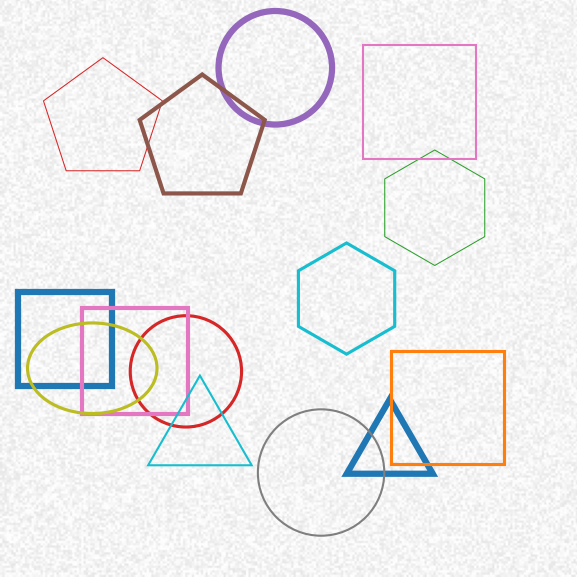[{"shape": "square", "thickness": 3, "radius": 0.41, "center": [0.113, 0.412]}, {"shape": "triangle", "thickness": 3, "radius": 0.43, "center": [0.675, 0.222]}, {"shape": "square", "thickness": 1.5, "radius": 0.49, "center": [0.775, 0.293]}, {"shape": "hexagon", "thickness": 0.5, "radius": 0.5, "center": [0.753, 0.639]}, {"shape": "circle", "thickness": 1.5, "radius": 0.48, "center": [0.322, 0.356]}, {"shape": "pentagon", "thickness": 0.5, "radius": 0.54, "center": [0.178, 0.791]}, {"shape": "circle", "thickness": 3, "radius": 0.49, "center": [0.477, 0.882]}, {"shape": "pentagon", "thickness": 2, "radius": 0.57, "center": [0.35, 0.756]}, {"shape": "square", "thickness": 1, "radius": 0.49, "center": [0.726, 0.823]}, {"shape": "square", "thickness": 2, "radius": 0.46, "center": [0.234, 0.374]}, {"shape": "circle", "thickness": 1, "radius": 0.55, "center": [0.556, 0.181]}, {"shape": "oval", "thickness": 1.5, "radius": 0.56, "center": [0.16, 0.361]}, {"shape": "hexagon", "thickness": 1.5, "radius": 0.48, "center": [0.6, 0.482]}, {"shape": "triangle", "thickness": 1, "radius": 0.52, "center": [0.346, 0.245]}]